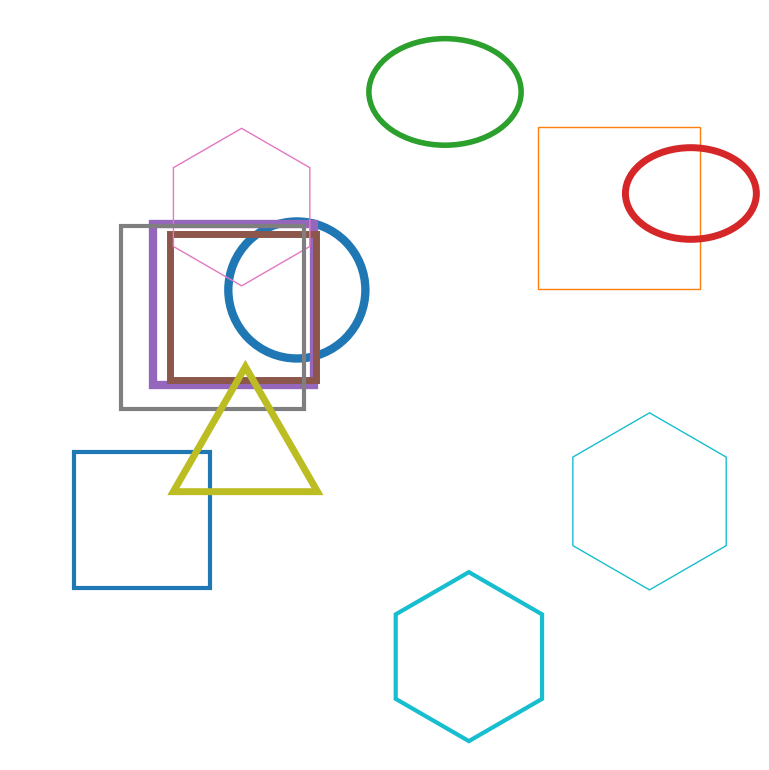[{"shape": "square", "thickness": 1.5, "radius": 0.44, "center": [0.184, 0.325]}, {"shape": "circle", "thickness": 3, "radius": 0.44, "center": [0.386, 0.623]}, {"shape": "square", "thickness": 0.5, "radius": 0.53, "center": [0.804, 0.73]}, {"shape": "oval", "thickness": 2, "radius": 0.49, "center": [0.578, 0.881]}, {"shape": "oval", "thickness": 2.5, "radius": 0.43, "center": [0.897, 0.749]}, {"shape": "square", "thickness": 3, "radius": 0.52, "center": [0.303, 0.605]}, {"shape": "square", "thickness": 2.5, "radius": 0.47, "center": [0.315, 0.601]}, {"shape": "hexagon", "thickness": 0.5, "radius": 0.51, "center": [0.314, 0.731]}, {"shape": "square", "thickness": 1.5, "radius": 0.59, "center": [0.276, 0.587]}, {"shape": "triangle", "thickness": 2.5, "radius": 0.54, "center": [0.319, 0.416]}, {"shape": "hexagon", "thickness": 1.5, "radius": 0.55, "center": [0.609, 0.147]}, {"shape": "hexagon", "thickness": 0.5, "radius": 0.57, "center": [0.844, 0.349]}]